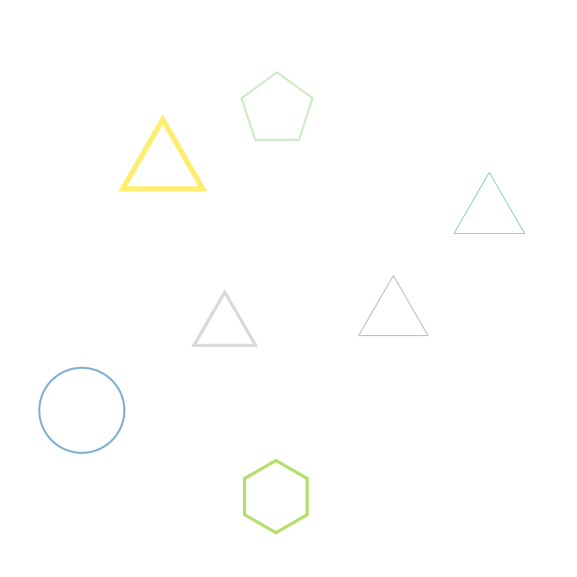[{"shape": "triangle", "thickness": 0.5, "radius": 0.35, "center": [0.847, 0.63]}, {"shape": "triangle", "thickness": 0.5, "radius": 0.35, "center": [0.681, 0.453]}, {"shape": "circle", "thickness": 1, "radius": 0.37, "center": [0.142, 0.289]}, {"shape": "hexagon", "thickness": 1.5, "radius": 0.31, "center": [0.478, 0.139]}, {"shape": "triangle", "thickness": 1.5, "radius": 0.31, "center": [0.389, 0.432]}, {"shape": "pentagon", "thickness": 1, "radius": 0.32, "center": [0.48, 0.809]}, {"shape": "triangle", "thickness": 2.5, "radius": 0.4, "center": [0.282, 0.712]}]